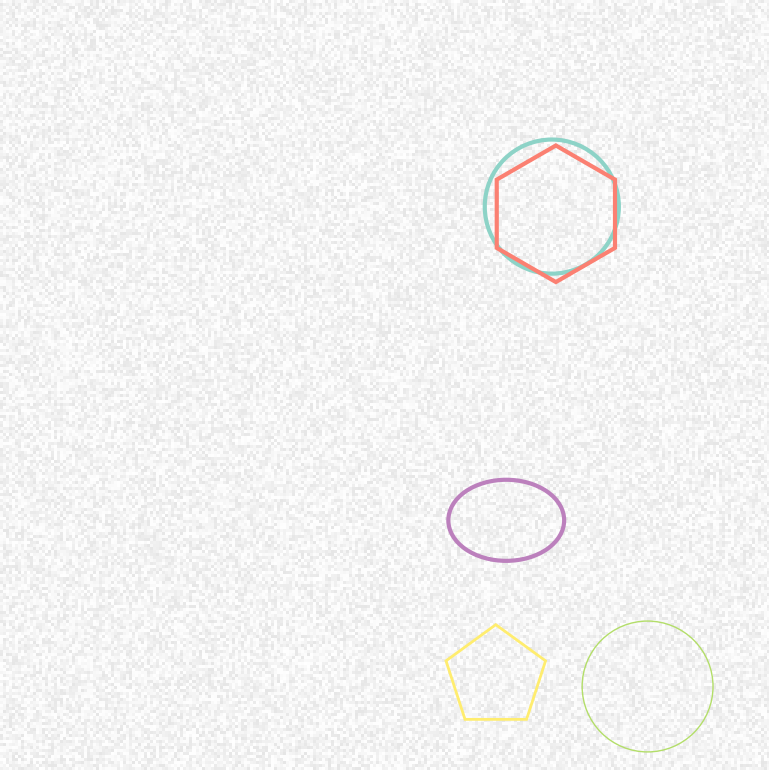[{"shape": "circle", "thickness": 1.5, "radius": 0.44, "center": [0.717, 0.732]}, {"shape": "hexagon", "thickness": 1.5, "radius": 0.44, "center": [0.722, 0.722]}, {"shape": "circle", "thickness": 0.5, "radius": 0.42, "center": [0.841, 0.108]}, {"shape": "oval", "thickness": 1.5, "radius": 0.38, "center": [0.657, 0.324]}, {"shape": "pentagon", "thickness": 1, "radius": 0.34, "center": [0.644, 0.121]}]